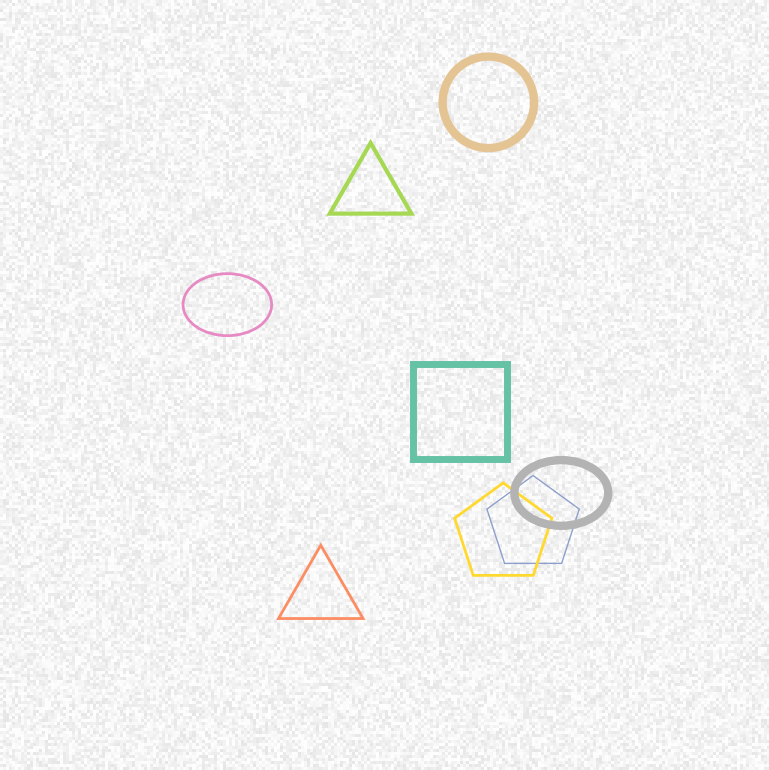[{"shape": "square", "thickness": 2.5, "radius": 0.31, "center": [0.598, 0.465]}, {"shape": "triangle", "thickness": 1, "radius": 0.32, "center": [0.417, 0.228]}, {"shape": "pentagon", "thickness": 0.5, "radius": 0.32, "center": [0.692, 0.319]}, {"shape": "oval", "thickness": 1, "radius": 0.29, "center": [0.295, 0.604]}, {"shape": "triangle", "thickness": 1.5, "radius": 0.31, "center": [0.481, 0.753]}, {"shape": "pentagon", "thickness": 1, "radius": 0.33, "center": [0.654, 0.307]}, {"shape": "circle", "thickness": 3, "radius": 0.3, "center": [0.634, 0.867]}, {"shape": "oval", "thickness": 3, "radius": 0.3, "center": [0.729, 0.36]}]